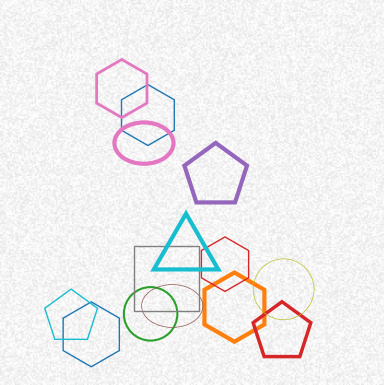[{"shape": "hexagon", "thickness": 1, "radius": 0.4, "center": [0.384, 0.701]}, {"shape": "hexagon", "thickness": 1, "radius": 0.42, "center": [0.237, 0.132]}, {"shape": "hexagon", "thickness": 3, "radius": 0.45, "center": [0.609, 0.202]}, {"shape": "circle", "thickness": 1.5, "radius": 0.35, "center": [0.391, 0.185]}, {"shape": "pentagon", "thickness": 2.5, "radius": 0.39, "center": [0.732, 0.137]}, {"shape": "hexagon", "thickness": 1, "radius": 0.35, "center": [0.584, 0.314]}, {"shape": "pentagon", "thickness": 3, "radius": 0.43, "center": [0.56, 0.543]}, {"shape": "oval", "thickness": 0.5, "radius": 0.4, "center": [0.447, 0.205]}, {"shape": "hexagon", "thickness": 2, "radius": 0.38, "center": [0.316, 0.77]}, {"shape": "oval", "thickness": 3, "radius": 0.38, "center": [0.374, 0.628]}, {"shape": "square", "thickness": 1, "radius": 0.42, "center": [0.433, 0.277]}, {"shape": "circle", "thickness": 0.5, "radius": 0.4, "center": [0.737, 0.249]}, {"shape": "pentagon", "thickness": 1, "radius": 0.36, "center": [0.185, 0.177]}, {"shape": "triangle", "thickness": 3, "radius": 0.48, "center": [0.483, 0.348]}]